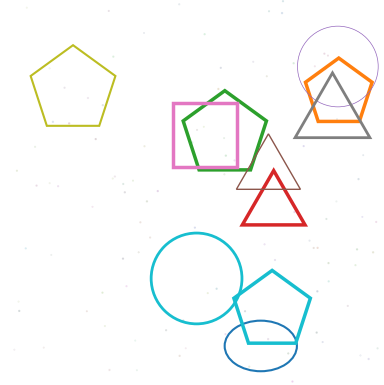[{"shape": "oval", "thickness": 1.5, "radius": 0.47, "center": [0.677, 0.101]}, {"shape": "pentagon", "thickness": 2.5, "radius": 0.45, "center": [0.88, 0.758]}, {"shape": "pentagon", "thickness": 2.5, "radius": 0.57, "center": [0.584, 0.651]}, {"shape": "triangle", "thickness": 2.5, "radius": 0.47, "center": [0.711, 0.463]}, {"shape": "circle", "thickness": 0.5, "radius": 0.52, "center": [0.878, 0.827]}, {"shape": "triangle", "thickness": 1, "radius": 0.48, "center": [0.697, 0.556]}, {"shape": "square", "thickness": 2.5, "radius": 0.42, "center": [0.531, 0.65]}, {"shape": "triangle", "thickness": 2, "radius": 0.56, "center": [0.864, 0.699]}, {"shape": "pentagon", "thickness": 1.5, "radius": 0.58, "center": [0.19, 0.767]}, {"shape": "circle", "thickness": 2, "radius": 0.59, "center": [0.511, 0.277]}, {"shape": "pentagon", "thickness": 2.5, "radius": 0.52, "center": [0.707, 0.193]}]